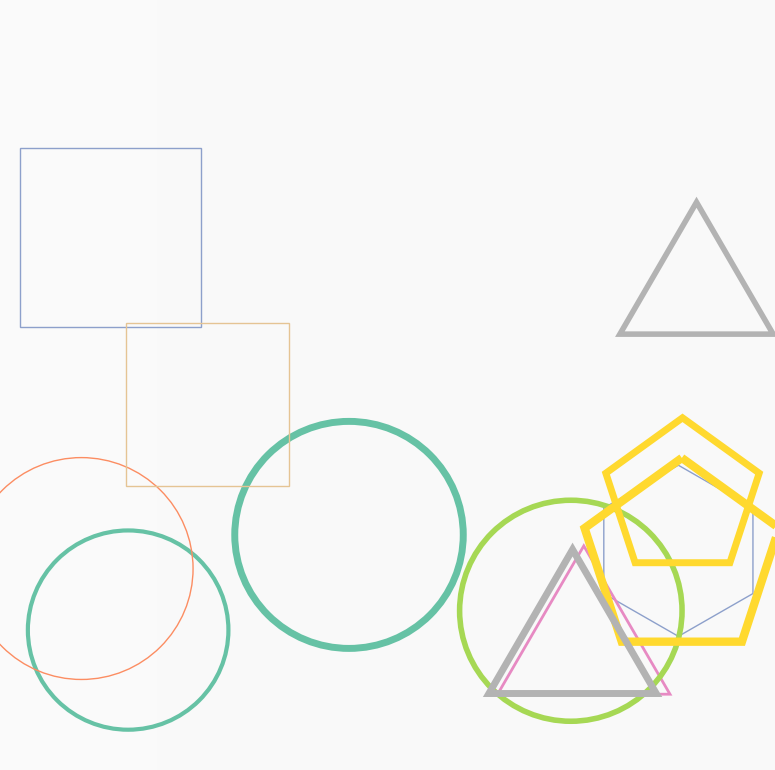[{"shape": "circle", "thickness": 2.5, "radius": 0.74, "center": [0.45, 0.305]}, {"shape": "circle", "thickness": 1.5, "radius": 0.65, "center": [0.165, 0.182]}, {"shape": "circle", "thickness": 0.5, "radius": 0.72, "center": [0.105, 0.262]}, {"shape": "hexagon", "thickness": 0.5, "radius": 0.56, "center": [0.875, 0.285]}, {"shape": "square", "thickness": 0.5, "radius": 0.58, "center": [0.143, 0.691]}, {"shape": "triangle", "thickness": 1, "radius": 0.64, "center": [0.753, 0.163]}, {"shape": "circle", "thickness": 2, "radius": 0.72, "center": [0.737, 0.207]}, {"shape": "pentagon", "thickness": 3, "radius": 0.66, "center": [0.88, 0.273]}, {"shape": "pentagon", "thickness": 2.5, "radius": 0.52, "center": [0.881, 0.353]}, {"shape": "square", "thickness": 0.5, "radius": 0.53, "center": [0.268, 0.475]}, {"shape": "triangle", "thickness": 2.5, "radius": 0.62, "center": [0.739, 0.162]}, {"shape": "triangle", "thickness": 2, "radius": 0.57, "center": [0.899, 0.623]}]